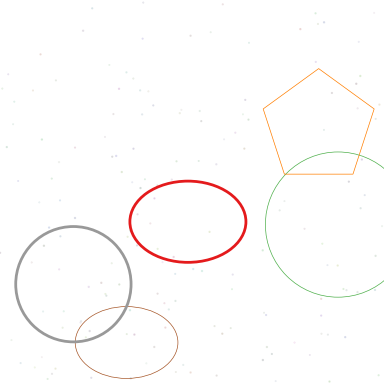[{"shape": "oval", "thickness": 2, "radius": 0.75, "center": [0.488, 0.424]}, {"shape": "circle", "thickness": 0.5, "radius": 0.94, "center": [0.878, 0.417]}, {"shape": "pentagon", "thickness": 0.5, "radius": 0.76, "center": [0.828, 0.67]}, {"shape": "oval", "thickness": 0.5, "radius": 0.67, "center": [0.329, 0.11]}, {"shape": "circle", "thickness": 2, "radius": 0.75, "center": [0.191, 0.262]}]